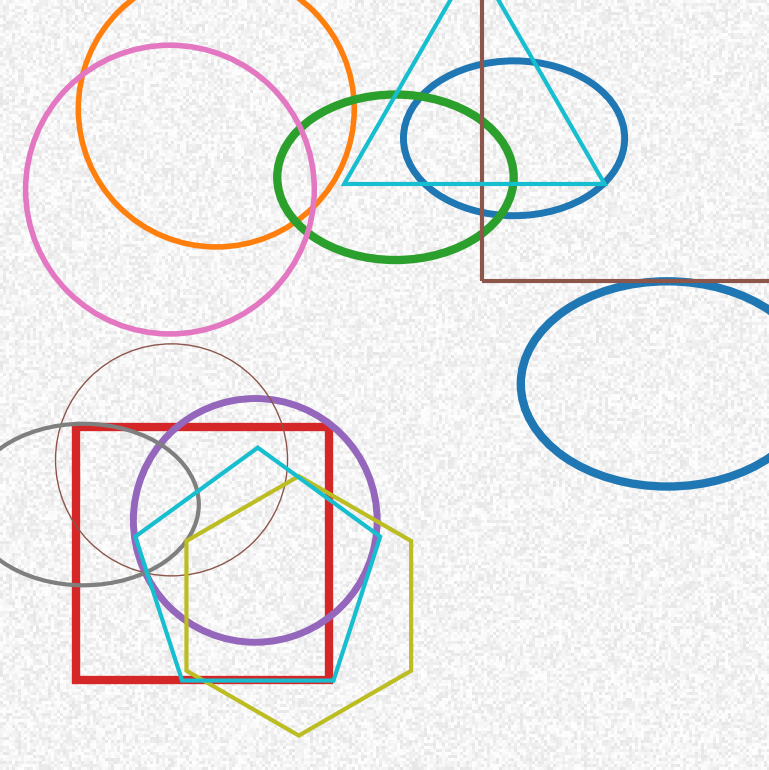[{"shape": "oval", "thickness": 2.5, "radius": 0.72, "center": [0.668, 0.82]}, {"shape": "oval", "thickness": 3, "radius": 0.95, "center": [0.867, 0.501]}, {"shape": "circle", "thickness": 2, "radius": 0.9, "center": [0.281, 0.859]}, {"shape": "oval", "thickness": 3, "radius": 0.77, "center": [0.514, 0.77]}, {"shape": "square", "thickness": 3, "radius": 0.82, "center": [0.263, 0.281]}, {"shape": "circle", "thickness": 2.5, "radius": 0.79, "center": [0.331, 0.324]}, {"shape": "square", "thickness": 1.5, "radius": 0.94, "center": [0.814, 0.824]}, {"shape": "circle", "thickness": 0.5, "radius": 0.75, "center": [0.223, 0.403]}, {"shape": "circle", "thickness": 2, "radius": 0.94, "center": [0.221, 0.754]}, {"shape": "oval", "thickness": 1.5, "radius": 0.75, "center": [0.108, 0.345]}, {"shape": "hexagon", "thickness": 1.5, "radius": 0.84, "center": [0.388, 0.213]}, {"shape": "triangle", "thickness": 1.5, "radius": 0.98, "center": [0.616, 0.859]}, {"shape": "pentagon", "thickness": 1.5, "radius": 0.84, "center": [0.335, 0.251]}]